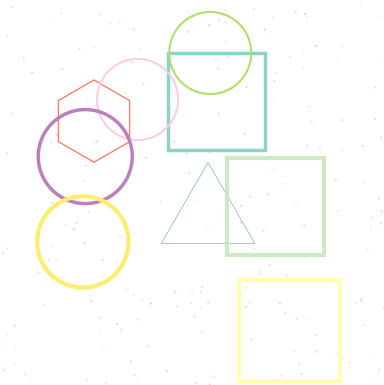[{"shape": "square", "thickness": 2.5, "radius": 0.63, "center": [0.562, 0.737]}, {"shape": "square", "thickness": 3, "radius": 0.66, "center": [0.751, 0.141]}, {"shape": "hexagon", "thickness": 1, "radius": 0.53, "center": [0.244, 0.685]}, {"shape": "triangle", "thickness": 0.5, "radius": 0.7, "center": [0.54, 0.438]}, {"shape": "circle", "thickness": 1.5, "radius": 0.53, "center": [0.546, 0.862]}, {"shape": "circle", "thickness": 1.5, "radius": 0.53, "center": [0.357, 0.742]}, {"shape": "circle", "thickness": 2.5, "radius": 0.61, "center": [0.221, 0.593]}, {"shape": "square", "thickness": 3, "radius": 0.63, "center": [0.716, 0.463]}, {"shape": "circle", "thickness": 3, "radius": 0.59, "center": [0.215, 0.372]}]